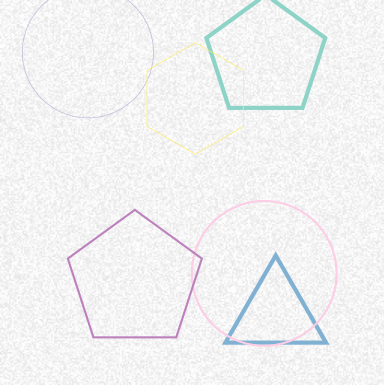[{"shape": "pentagon", "thickness": 3, "radius": 0.81, "center": [0.69, 0.851]}, {"shape": "circle", "thickness": 0.5, "radius": 0.85, "center": [0.228, 0.864]}, {"shape": "triangle", "thickness": 3, "radius": 0.75, "center": [0.716, 0.185]}, {"shape": "circle", "thickness": 1.5, "radius": 0.94, "center": [0.686, 0.29]}, {"shape": "pentagon", "thickness": 1.5, "radius": 0.92, "center": [0.35, 0.272]}, {"shape": "hexagon", "thickness": 0.5, "radius": 0.72, "center": [0.507, 0.744]}]